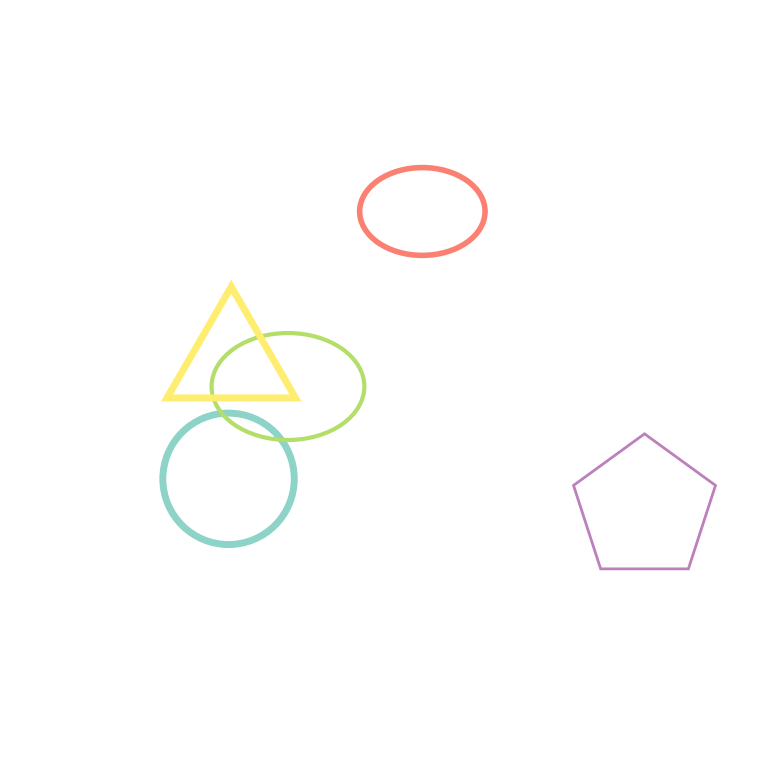[{"shape": "circle", "thickness": 2.5, "radius": 0.43, "center": [0.297, 0.378]}, {"shape": "oval", "thickness": 2, "radius": 0.41, "center": [0.548, 0.725]}, {"shape": "oval", "thickness": 1.5, "radius": 0.5, "center": [0.374, 0.498]}, {"shape": "pentagon", "thickness": 1, "radius": 0.48, "center": [0.837, 0.34]}, {"shape": "triangle", "thickness": 2.5, "radius": 0.48, "center": [0.3, 0.531]}]